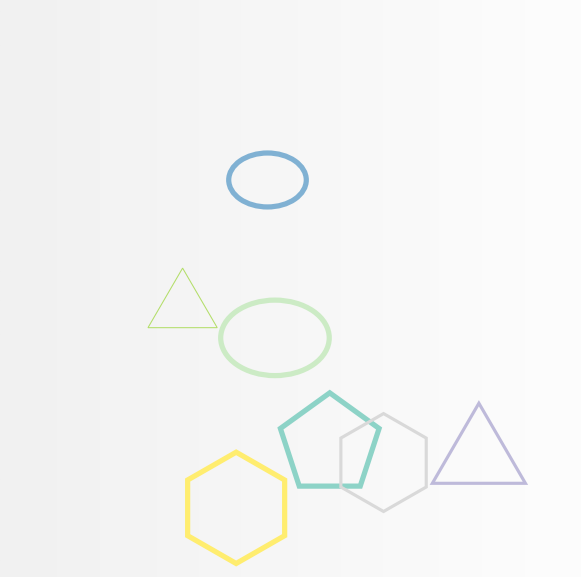[{"shape": "pentagon", "thickness": 2.5, "radius": 0.45, "center": [0.567, 0.23]}, {"shape": "triangle", "thickness": 1.5, "radius": 0.46, "center": [0.824, 0.208]}, {"shape": "oval", "thickness": 2.5, "radius": 0.33, "center": [0.46, 0.687]}, {"shape": "triangle", "thickness": 0.5, "radius": 0.34, "center": [0.314, 0.466]}, {"shape": "hexagon", "thickness": 1.5, "radius": 0.42, "center": [0.66, 0.198]}, {"shape": "oval", "thickness": 2.5, "radius": 0.47, "center": [0.473, 0.414]}, {"shape": "hexagon", "thickness": 2.5, "radius": 0.48, "center": [0.406, 0.12]}]